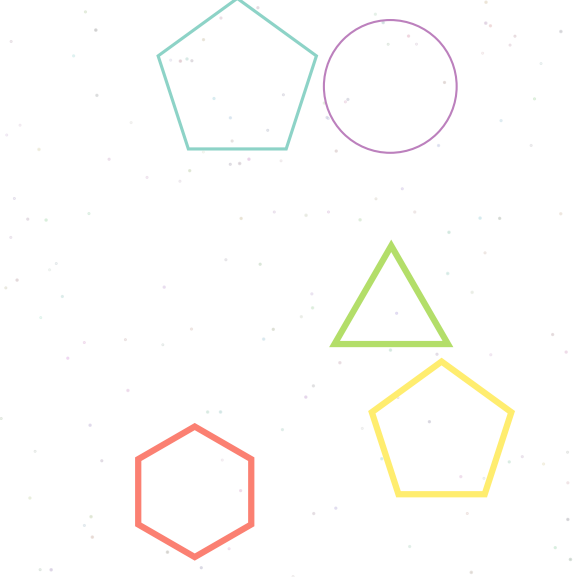[{"shape": "pentagon", "thickness": 1.5, "radius": 0.72, "center": [0.411, 0.858]}, {"shape": "hexagon", "thickness": 3, "radius": 0.57, "center": [0.337, 0.148]}, {"shape": "triangle", "thickness": 3, "radius": 0.57, "center": [0.677, 0.46]}, {"shape": "circle", "thickness": 1, "radius": 0.57, "center": [0.676, 0.849]}, {"shape": "pentagon", "thickness": 3, "radius": 0.64, "center": [0.765, 0.246]}]